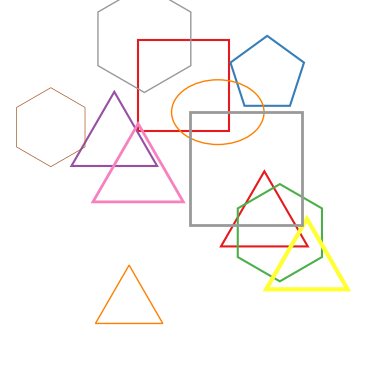[{"shape": "square", "thickness": 1.5, "radius": 0.59, "center": [0.477, 0.777]}, {"shape": "triangle", "thickness": 1.5, "radius": 0.65, "center": [0.687, 0.425]}, {"shape": "pentagon", "thickness": 1.5, "radius": 0.5, "center": [0.694, 0.806]}, {"shape": "hexagon", "thickness": 1.5, "radius": 0.63, "center": [0.727, 0.396]}, {"shape": "triangle", "thickness": 1.5, "radius": 0.64, "center": [0.297, 0.633]}, {"shape": "triangle", "thickness": 1, "radius": 0.51, "center": [0.335, 0.21]}, {"shape": "oval", "thickness": 1, "radius": 0.6, "center": [0.566, 0.709]}, {"shape": "triangle", "thickness": 3, "radius": 0.61, "center": [0.797, 0.31]}, {"shape": "hexagon", "thickness": 0.5, "radius": 0.51, "center": [0.132, 0.67]}, {"shape": "triangle", "thickness": 2, "radius": 0.68, "center": [0.359, 0.543]}, {"shape": "square", "thickness": 2, "radius": 0.73, "center": [0.639, 0.562]}, {"shape": "hexagon", "thickness": 1, "radius": 0.7, "center": [0.375, 0.899]}]